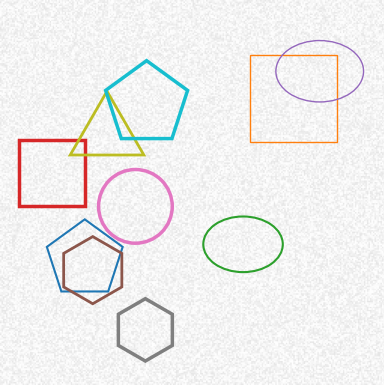[{"shape": "pentagon", "thickness": 1.5, "radius": 0.52, "center": [0.22, 0.327]}, {"shape": "square", "thickness": 1, "radius": 0.56, "center": [0.763, 0.745]}, {"shape": "oval", "thickness": 1.5, "radius": 0.52, "center": [0.631, 0.365]}, {"shape": "square", "thickness": 2.5, "radius": 0.43, "center": [0.135, 0.55]}, {"shape": "oval", "thickness": 1, "radius": 0.57, "center": [0.83, 0.815]}, {"shape": "hexagon", "thickness": 2, "radius": 0.44, "center": [0.241, 0.298]}, {"shape": "circle", "thickness": 2.5, "radius": 0.48, "center": [0.352, 0.464]}, {"shape": "hexagon", "thickness": 2.5, "radius": 0.4, "center": [0.378, 0.143]}, {"shape": "triangle", "thickness": 2, "radius": 0.55, "center": [0.278, 0.653]}, {"shape": "pentagon", "thickness": 2.5, "radius": 0.56, "center": [0.381, 0.731]}]